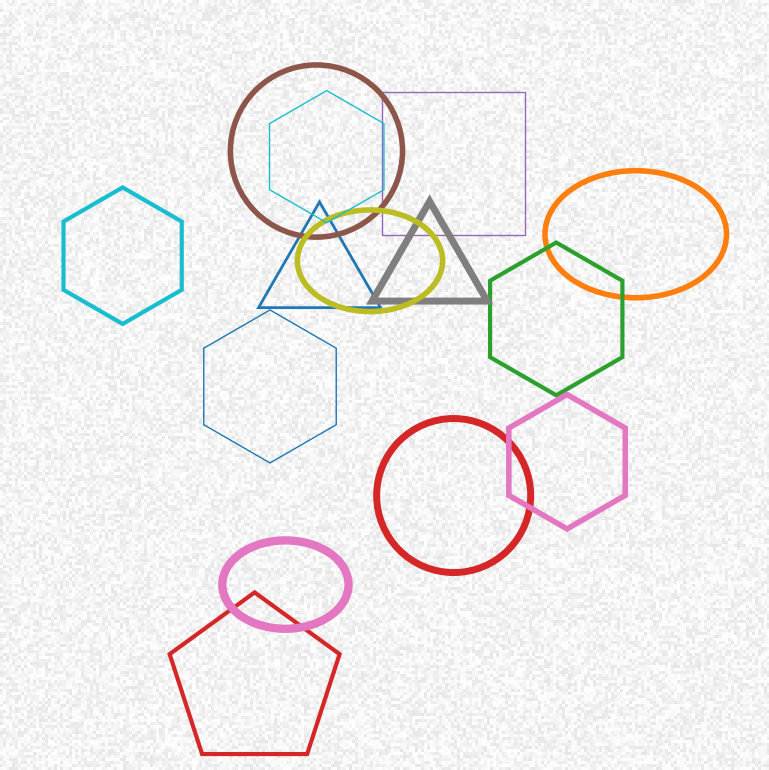[{"shape": "triangle", "thickness": 1, "radius": 0.46, "center": [0.415, 0.646]}, {"shape": "hexagon", "thickness": 0.5, "radius": 0.5, "center": [0.351, 0.498]}, {"shape": "oval", "thickness": 2, "radius": 0.59, "center": [0.826, 0.696]}, {"shape": "hexagon", "thickness": 1.5, "radius": 0.5, "center": [0.722, 0.586]}, {"shape": "pentagon", "thickness": 1.5, "radius": 0.58, "center": [0.331, 0.115]}, {"shape": "circle", "thickness": 2.5, "radius": 0.5, "center": [0.589, 0.356]}, {"shape": "square", "thickness": 0.5, "radius": 0.47, "center": [0.589, 0.788]}, {"shape": "circle", "thickness": 2, "radius": 0.56, "center": [0.411, 0.804]}, {"shape": "oval", "thickness": 3, "radius": 0.41, "center": [0.371, 0.241]}, {"shape": "hexagon", "thickness": 2, "radius": 0.44, "center": [0.736, 0.4]}, {"shape": "triangle", "thickness": 2.5, "radius": 0.43, "center": [0.558, 0.652]}, {"shape": "oval", "thickness": 2, "radius": 0.47, "center": [0.481, 0.661]}, {"shape": "hexagon", "thickness": 1.5, "radius": 0.44, "center": [0.159, 0.668]}, {"shape": "hexagon", "thickness": 0.5, "radius": 0.43, "center": [0.424, 0.797]}]